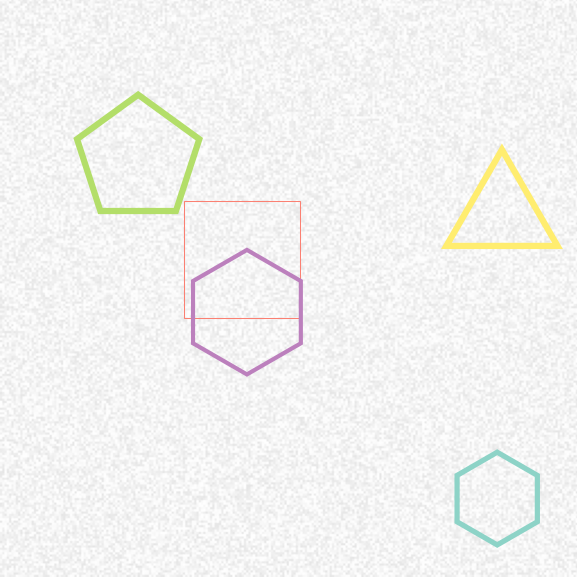[{"shape": "hexagon", "thickness": 2.5, "radius": 0.4, "center": [0.861, 0.136]}, {"shape": "square", "thickness": 0.5, "radius": 0.51, "center": [0.419, 0.55]}, {"shape": "pentagon", "thickness": 3, "radius": 0.56, "center": [0.239, 0.724]}, {"shape": "hexagon", "thickness": 2, "radius": 0.54, "center": [0.428, 0.459]}, {"shape": "triangle", "thickness": 3, "radius": 0.56, "center": [0.869, 0.629]}]